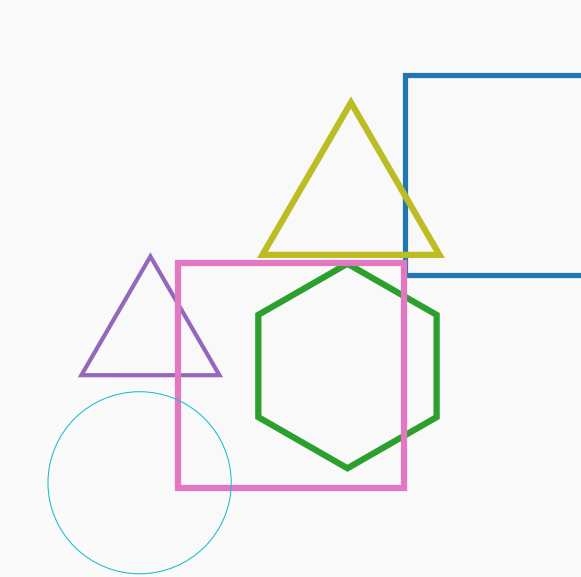[{"shape": "square", "thickness": 2.5, "radius": 0.87, "center": [0.871, 0.696]}, {"shape": "hexagon", "thickness": 3, "radius": 0.89, "center": [0.598, 0.365]}, {"shape": "triangle", "thickness": 2, "radius": 0.69, "center": [0.259, 0.418]}, {"shape": "square", "thickness": 3, "radius": 0.97, "center": [0.5, 0.349]}, {"shape": "triangle", "thickness": 3, "radius": 0.88, "center": [0.604, 0.646]}, {"shape": "circle", "thickness": 0.5, "radius": 0.79, "center": [0.24, 0.163]}]